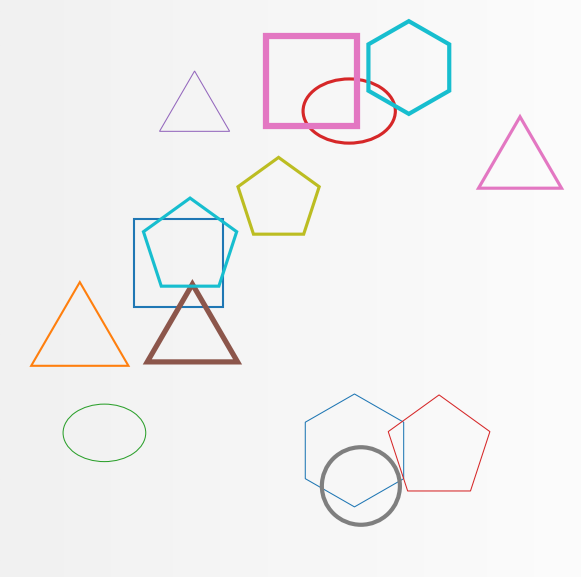[{"shape": "hexagon", "thickness": 0.5, "radius": 0.49, "center": [0.61, 0.219]}, {"shape": "square", "thickness": 1, "radius": 0.38, "center": [0.307, 0.544]}, {"shape": "triangle", "thickness": 1, "radius": 0.48, "center": [0.137, 0.414]}, {"shape": "oval", "thickness": 0.5, "radius": 0.36, "center": [0.18, 0.25]}, {"shape": "oval", "thickness": 1.5, "radius": 0.4, "center": [0.601, 0.807]}, {"shape": "pentagon", "thickness": 0.5, "radius": 0.46, "center": [0.755, 0.223]}, {"shape": "triangle", "thickness": 0.5, "radius": 0.35, "center": [0.335, 0.807]}, {"shape": "triangle", "thickness": 2.5, "radius": 0.45, "center": [0.331, 0.417]}, {"shape": "triangle", "thickness": 1.5, "radius": 0.41, "center": [0.895, 0.714]}, {"shape": "square", "thickness": 3, "radius": 0.39, "center": [0.535, 0.859]}, {"shape": "circle", "thickness": 2, "radius": 0.34, "center": [0.621, 0.158]}, {"shape": "pentagon", "thickness": 1.5, "radius": 0.37, "center": [0.479, 0.653]}, {"shape": "pentagon", "thickness": 1.5, "radius": 0.42, "center": [0.327, 0.572]}, {"shape": "hexagon", "thickness": 2, "radius": 0.4, "center": [0.703, 0.882]}]